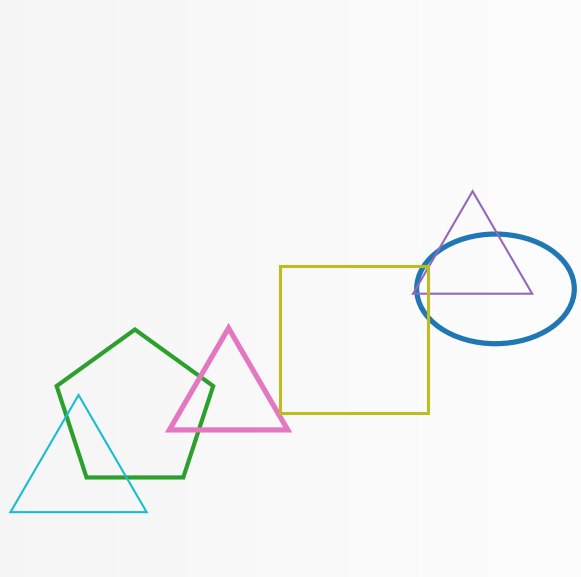[{"shape": "oval", "thickness": 2.5, "radius": 0.68, "center": [0.852, 0.499]}, {"shape": "pentagon", "thickness": 2, "radius": 0.71, "center": [0.232, 0.287]}, {"shape": "triangle", "thickness": 1, "radius": 0.59, "center": [0.813, 0.55]}, {"shape": "triangle", "thickness": 2.5, "radius": 0.59, "center": [0.393, 0.313]}, {"shape": "square", "thickness": 1.5, "radius": 0.63, "center": [0.609, 0.412]}, {"shape": "triangle", "thickness": 1, "radius": 0.68, "center": [0.135, 0.18]}]